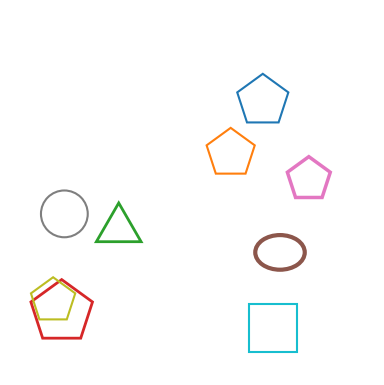[{"shape": "pentagon", "thickness": 1.5, "radius": 0.35, "center": [0.683, 0.738]}, {"shape": "pentagon", "thickness": 1.5, "radius": 0.33, "center": [0.599, 0.602]}, {"shape": "triangle", "thickness": 2, "radius": 0.34, "center": [0.308, 0.406]}, {"shape": "pentagon", "thickness": 2, "radius": 0.42, "center": [0.16, 0.19]}, {"shape": "oval", "thickness": 3, "radius": 0.32, "center": [0.727, 0.344]}, {"shape": "pentagon", "thickness": 2.5, "radius": 0.29, "center": [0.802, 0.534]}, {"shape": "circle", "thickness": 1.5, "radius": 0.3, "center": [0.167, 0.444]}, {"shape": "pentagon", "thickness": 1.5, "radius": 0.3, "center": [0.138, 0.219]}, {"shape": "square", "thickness": 1.5, "radius": 0.31, "center": [0.709, 0.147]}]